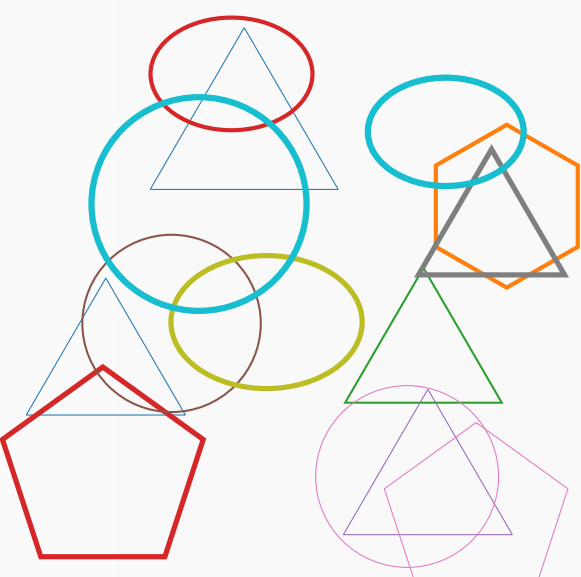[{"shape": "triangle", "thickness": 0.5, "radius": 0.79, "center": [0.182, 0.36]}, {"shape": "triangle", "thickness": 0.5, "radius": 0.93, "center": [0.42, 0.765]}, {"shape": "hexagon", "thickness": 2, "radius": 0.7, "center": [0.872, 0.642]}, {"shape": "triangle", "thickness": 1, "radius": 0.78, "center": [0.729, 0.38]}, {"shape": "oval", "thickness": 2, "radius": 0.7, "center": [0.398, 0.871]}, {"shape": "pentagon", "thickness": 2.5, "radius": 0.91, "center": [0.177, 0.182]}, {"shape": "triangle", "thickness": 0.5, "radius": 0.84, "center": [0.736, 0.157]}, {"shape": "circle", "thickness": 1, "radius": 0.77, "center": [0.295, 0.439]}, {"shape": "pentagon", "thickness": 0.5, "radius": 0.83, "center": [0.819, 0.101]}, {"shape": "circle", "thickness": 0.5, "radius": 0.79, "center": [0.7, 0.174]}, {"shape": "triangle", "thickness": 2.5, "radius": 0.73, "center": [0.846, 0.596]}, {"shape": "oval", "thickness": 2.5, "radius": 0.82, "center": [0.459, 0.441]}, {"shape": "circle", "thickness": 3, "radius": 0.93, "center": [0.342, 0.646]}, {"shape": "oval", "thickness": 3, "radius": 0.67, "center": [0.767, 0.771]}]